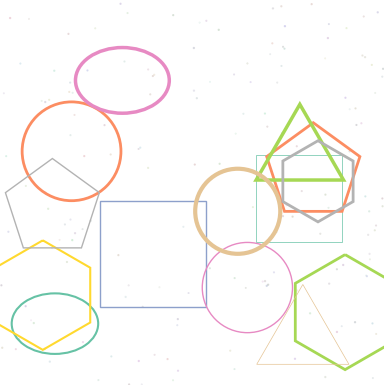[{"shape": "oval", "thickness": 1.5, "radius": 0.56, "center": [0.143, 0.159]}, {"shape": "square", "thickness": 0.5, "radius": 0.56, "center": [0.776, 0.484]}, {"shape": "pentagon", "thickness": 2, "radius": 0.64, "center": [0.814, 0.554]}, {"shape": "circle", "thickness": 2, "radius": 0.64, "center": [0.186, 0.607]}, {"shape": "square", "thickness": 1, "radius": 0.69, "center": [0.398, 0.341]}, {"shape": "oval", "thickness": 2.5, "radius": 0.61, "center": [0.318, 0.791]}, {"shape": "circle", "thickness": 1, "radius": 0.59, "center": [0.643, 0.253]}, {"shape": "triangle", "thickness": 2.5, "radius": 0.66, "center": [0.779, 0.598]}, {"shape": "hexagon", "thickness": 2, "radius": 0.75, "center": [0.896, 0.189]}, {"shape": "hexagon", "thickness": 1.5, "radius": 0.71, "center": [0.111, 0.233]}, {"shape": "triangle", "thickness": 0.5, "radius": 0.69, "center": [0.787, 0.123]}, {"shape": "circle", "thickness": 3, "radius": 0.55, "center": [0.618, 0.451]}, {"shape": "hexagon", "thickness": 2, "radius": 0.53, "center": [0.826, 0.529]}, {"shape": "pentagon", "thickness": 1, "radius": 0.64, "center": [0.136, 0.46]}]